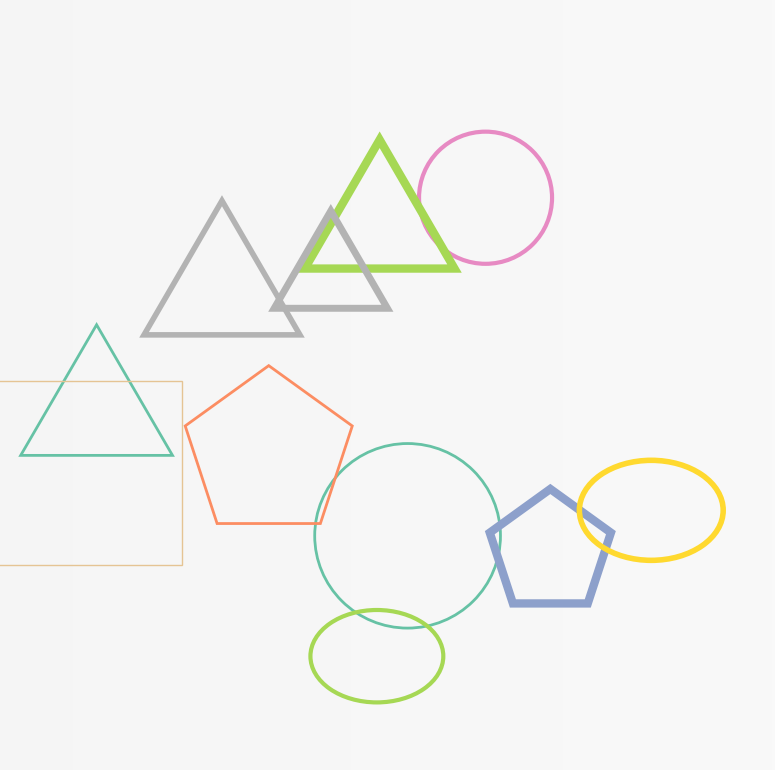[{"shape": "triangle", "thickness": 1, "radius": 0.57, "center": [0.125, 0.465]}, {"shape": "circle", "thickness": 1, "radius": 0.6, "center": [0.526, 0.304]}, {"shape": "pentagon", "thickness": 1, "radius": 0.57, "center": [0.347, 0.412]}, {"shape": "pentagon", "thickness": 3, "radius": 0.41, "center": [0.71, 0.283]}, {"shape": "circle", "thickness": 1.5, "radius": 0.43, "center": [0.627, 0.743]}, {"shape": "triangle", "thickness": 3, "radius": 0.56, "center": [0.49, 0.707]}, {"shape": "oval", "thickness": 1.5, "radius": 0.43, "center": [0.486, 0.148]}, {"shape": "oval", "thickness": 2, "radius": 0.46, "center": [0.84, 0.337]}, {"shape": "square", "thickness": 0.5, "radius": 0.6, "center": [0.115, 0.386]}, {"shape": "triangle", "thickness": 2, "radius": 0.58, "center": [0.286, 0.623]}, {"shape": "triangle", "thickness": 2.5, "radius": 0.42, "center": [0.427, 0.642]}]